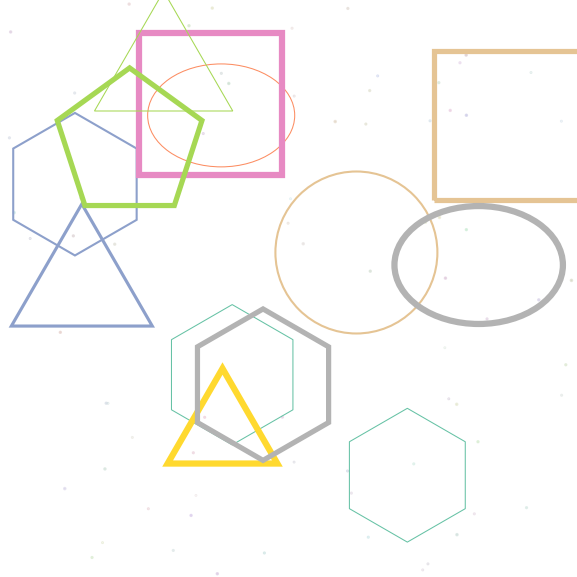[{"shape": "hexagon", "thickness": 0.5, "radius": 0.58, "center": [0.705, 0.176]}, {"shape": "hexagon", "thickness": 0.5, "radius": 0.61, "center": [0.402, 0.35]}, {"shape": "oval", "thickness": 0.5, "radius": 0.64, "center": [0.383, 0.799]}, {"shape": "hexagon", "thickness": 1, "radius": 0.62, "center": [0.13, 0.68]}, {"shape": "triangle", "thickness": 1.5, "radius": 0.7, "center": [0.142, 0.505]}, {"shape": "square", "thickness": 3, "radius": 0.62, "center": [0.365, 0.819]}, {"shape": "triangle", "thickness": 0.5, "radius": 0.69, "center": [0.283, 0.876]}, {"shape": "pentagon", "thickness": 2.5, "radius": 0.66, "center": [0.224, 0.75]}, {"shape": "triangle", "thickness": 3, "radius": 0.55, "center": [0.385, 0.251]}, {"shape": "circle", "thickness": 1, "radius": 0.7, "center": [0.617, 0.562]}, {"shape": "square", "thickness": 2.5, "radius": 0.64, "center": [0.88, 0.781]}, {"shape": "hexagon", "thickness": 2.5, "radius": 0.66, "center": [0.455, 0.333]}, {"shape": "oval", "thickness": 3, "radius": 0.73, "center": [0.829, 0.54]}]